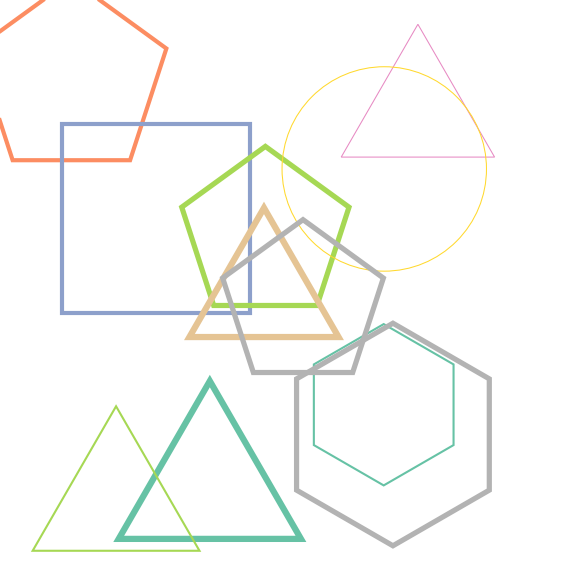[{"shape": "hexagon", "thickness": 1, "radius": 0.7, "center": [0.664, 0.298]}, {"shape": "triangle", "thickness": 3, "radius": 0.91, "center": [0.363, 0.157]}, {"shape": "pentagon", "thickness": 2, "radius": 0.86, "center": [0.124, 0.862]}, {"shape": "square", "thickness": 2, "radius": 0.82, "center": [0.27, 0.621]}, {"shape": "triangle", "thickness": 0.5, "radius": 0.77, "center": [0.724, 0.804]}, {"shape": "triangle", "thickness": 1, "radius": 0.83, "center": [0.201, 0.129]}, {"shape": "pentagon", "thickness": 2.5, "radius": 0.76, "center": [0.46, 0.593]}, {"shape": "circle", "thickness": 0.5, "radius": 0.88, "center": [0.665, 0.707]}, {"shape": "triangle", "thickness": 3, "radius": 0.75, "center": [0.457, 0.49]}, {"shape": "hexagon", "thickness": 2.5, "radius": 0.96, "center": [0.68, 0.247]}, {"shape": "pentagon", "thickness": 2.5, "radius": 0.73, "center": [0.525, 0.472]}]